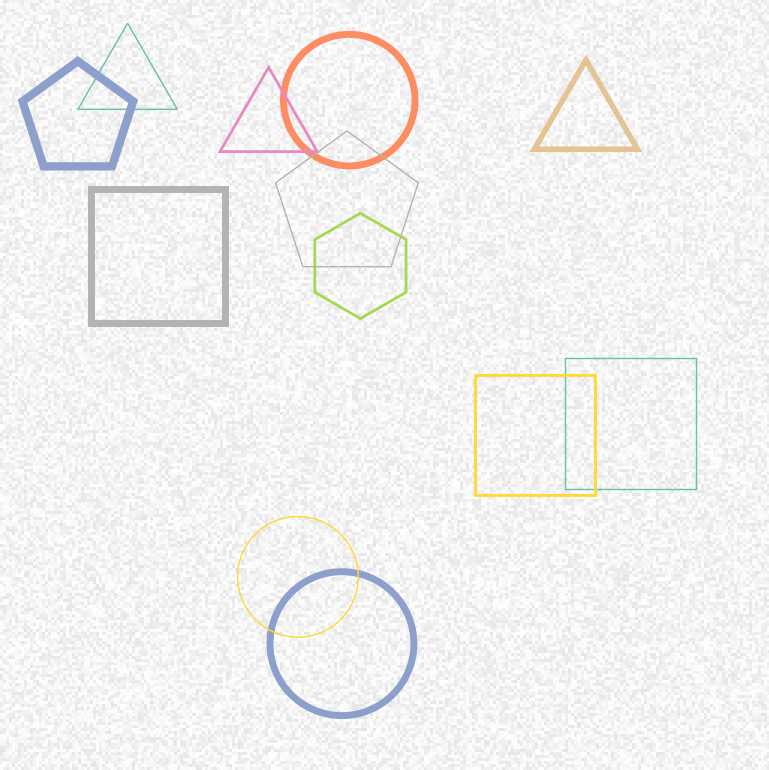[{"shape": "square", "thickness": 0.5, "radius": 0.42, "center": [0.819, 0.45]}, {"shape": "triangle", "thickness": 0.5, "radius": 0.37, "center": [0.166, 0.895]}, {"shape": "circle", "thickness": 2.5, "radius": 0.43, "center": [0.454, 0.87]}, {"shape": "circle", "thickness": 2.5, "radius": 0.47, "center": [0.444, 0.164]}, {"shape": "pentagon", "thickness": 3, "radius": 0.38, "center": [0.101, 0.845]}, {"shape": "triangle", "thickness": 1, "radius": 0.36, "center": [0.349, 0.84]}, {"shape": "hexagon", "thickness": 1, "radius": 0.34, "center": [0.468, 0.655]}, {"shape": "square", "thickness": 1, "radius": 0.39, "center": [0.695, 0.435]}, {"shape": "circle", "thickness": 0.5, "radius": 0.39, "center": [0.387, 0.251]}, {"shape": "triangle", "thickness": 2, "radius": 0.39, "center": [0.761, 0.845]}, {"shape": "pentagon", "thickness": 0.5, "radius": 0.49, "center": [0.451, 0.732]}, {"shape": "square", "thickness": 2.5, "radius": 0.43, "center": [0.205, 0.668]}]